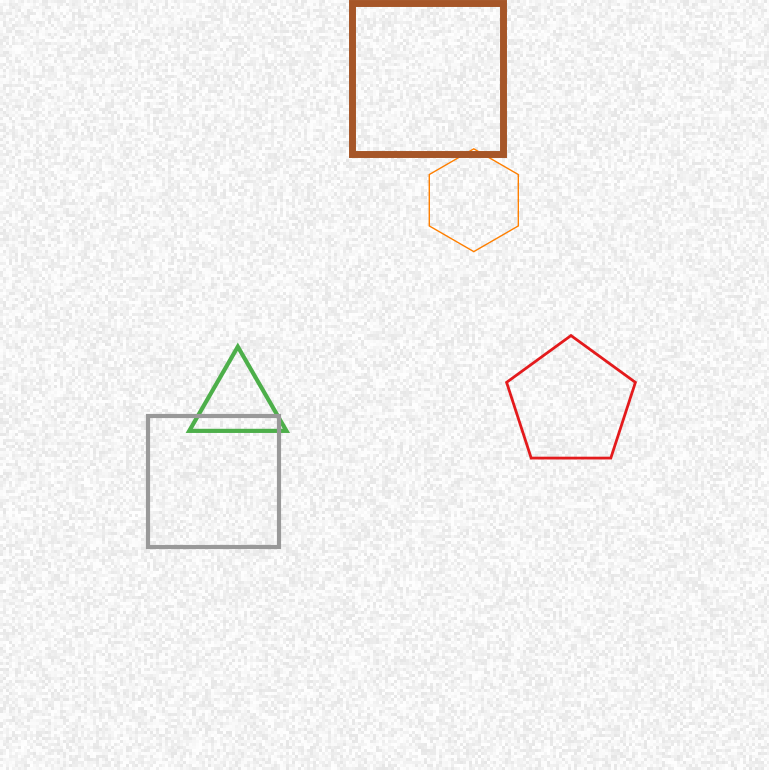[{"shape": "pentagon", "thickness": 1, "radius": 0.44, "center": [0.742, 0.476]}, {"shape": "triangle", "thickness": 1.5, "radius": 0.36, "center": [0.309, 0.477]}, {"shape": "hexagon", "thickness": 0.5, "radius": 0.33, "center": [0.615, 0.74]}, {"shape": "square", "thickness": 2.5, "radius": 0.49, "center": [0.555, 0.898]}, {"shape": "square", "thickness": 1.5, "radius": 0.43, "center": [0.278, 0.374]}]